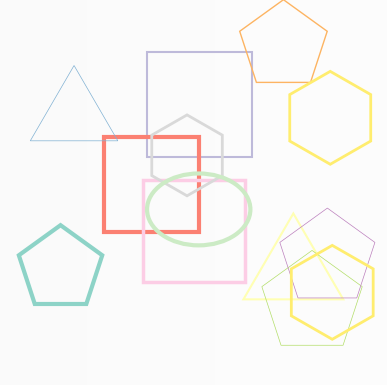[{"shape": "pentagon", "thickness": 3, "radius": 0.57, "center": [0.156, 0.302]}, {"shape": "triangle", "thickness": 1.5, "radius": 0.74, "center": [0.757, 0.297]}, {"shape": "square", "thickness": 1.5, "radius": 0.68, "center": [0.514, 0.729]}, {"shape": "square", "thickness": 3, "radius": 0.62, "center": [0.391, 0.521]}, {"shape": "triangle", "thickness": 0.5, "radius": 0.65, "center": [0.191, 0.699]}, {"shape": "pentagon", "thickness": 1, "radius": 0.59, "center": [0.731, 0.882]}, {"shape": "pentagon", "thickness": 0.5, "radius": 0.68, "center": [0.805, 0.213]}, {"shape": "square", "thickness": 2.5, "radius": 0.66, "center": [0.5, 0.4]}, {"shape": "hexagon", "thickness": 2, "radius": 0.53, "center": [0.483, 0.596]}, {"shape": "pentagon", "thickness": 0.5, "radius": 0.65, "center": [0.845, 0.33]}, {"shape": "oval", "thickness": 3, "radius": 0.67, "center": [0.513, 0.456]}, {"shape": "hexagon", "thickness": 2, "radius": 0.61, "center": [0.857, 0.241]}, {"shape": "hexagon", "thickness": 2, "radius": 0.6, "center": [0.852, 0.694]}]